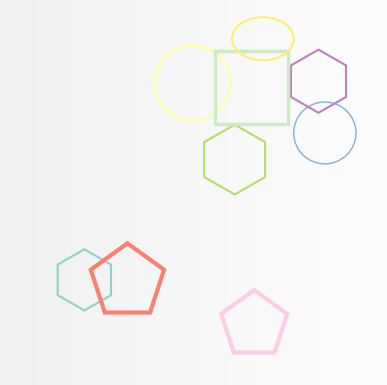[{"shape": "hexagon", "thickness": 1.5, "radius": 0.4, "center": [0.218, 0.273]}, {"shape": "circle", "thickness": 2, "radius": 0.49, "center": [0.497, 0.784]}, {"shape": "pentagon", "thickness": 3, "radius": 0.5, "center": [0.329, 0.269]}, {"shape": "circle", "thickness": 1, "radius": 0.4, "center": [0.838, 0.655]}, {"shape": "hexagon", "thickness": 1.5, "radius": 0.45, "center": [0.606, 0.585]}, {"shape": "pentagon", "thickness": 3, "radius": 0.45, "center": [0.656, 0.157]}, {"shape": "hexagon", "thickness": 1.5, "radius": 0.41, "center": [0.822, 0.789]}, {"shape": "square", "thickness": 2.5, "radius": 0.47, "center": [0.649, 0.772]}, {"shape": "oval", "thickness": 1.5, "radius": 0.4, "center": [0.679, 0.899]}]